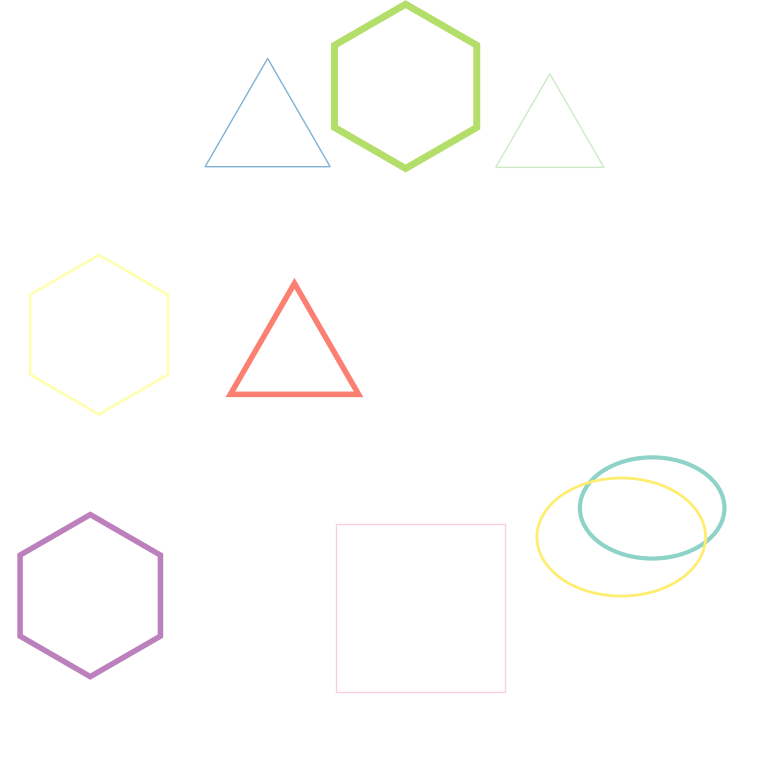[{"shape": "oval", "thickness": 1.5, "radius": 0.47, "center": [0.847, 0.34]}, {"shape": "hexagon", "thickness": 1, "radius": 0.52, "center": [0.129, 0.565]}, {"shape": "triangle", "thickness": 2, "radius": 0.48, "center": [0.382, 0.536]}, {"shape": "triangle", "thickness": 0.5, "radius": 0.47, "center": [0.348, 0.83]}, {"shape": "hexagon", "thickness": 2.5, "radius": 0.53, "center": [0.527, 0.888]}, {"shape": "square", "thickness": 0.5, "radius": 0.55, "center": [0.546, 0.211]}, {"shape": "hexagon", "thickness": 2, "radius": 0.53, "center": [0.117, 0.226]}, {"shape": "triangle", "thickness": 0.5, "radius": 0.41, "center": [0.714, 0.823]}, {"shape": "oval", "thickness": 1, "radius": 0.55, "center": [0.807, 0.303]}]